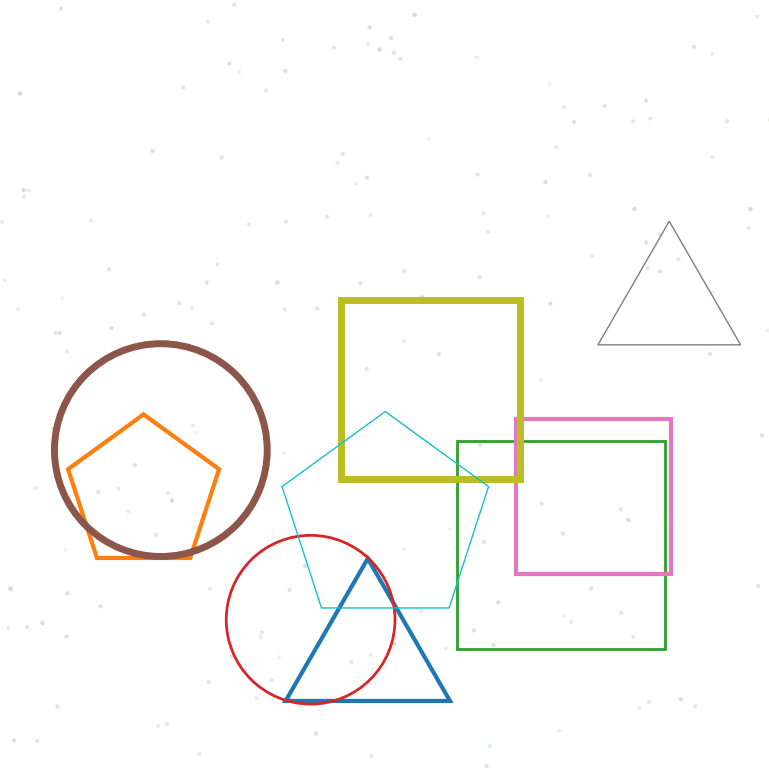[{"shape": "triangle", "thickness": 1.5, "radius": 0.62, "center": [0.478, 0.151]}, {"shape": "pentagon", "thickness": 1.5, "radius": 0.52, "center": [0.186, 0.359]}, {"shape": "square", "thickness": 1, "radius": 0.68, "center": [0.728, 0.292]}, {"shape": "circle", "thickness": 1, "radius": 0.55, "center": [0.403, 0.195]}, {"shape": "circle", "thickness": 2.5, "radius": 0.69, "center": [0.209, 0.415]}, {"shape": "square", "thickness": 1.5, "radius": 0.5, "center": [0.771, 0.356]}, {"shape": "triangle", "thickness": 0.5, "radius": 0.53, "center": [0.869, 0.606]}, {"shape": "square", "thickness": 2.5, "radius": 0.58, "center": [0.559, 0.494]}, {"shape": "pentagon", "thickness": 0.5, "radius": 0.7, "center": [0.5, 0.325]}]